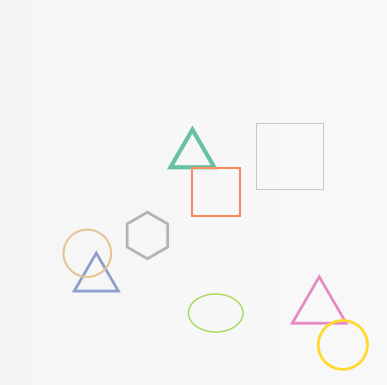[{"shape": "triangle", "thickness": 3, "radius": 0.33, "center": [0.497, 0.598]}, {"shape": "square", "thickness": 1.5, "radius": 0.31, "center": [0.558, 0.5]}, {"shape": "triangle", "thickness": 2, "radius": 0.33, "center": [0.248, 0.277]}, {"shape": "triangle", "thickness": 2, "radius": 0.4, "center": [0.824, 0.201]}, {"shape": "oval", "thickness": 1, "radius": 0.35, "center": [0.557, 0.187]}, {"shape": "circle", "thickness": 2, "radius": 0.32, "center": [0.885, 0.104]}, {"shape": "circle", "thickness": 1.5, "radius": 0.31, "center": [0.225, 0.342]}, {"shape": "square", "thickness": 0.5, "radius": 0.43, "center": [0.747, 0.595]}, {"shape": "hexagon", "thickness": 2, "radius": 0.3, "center": [0.38, 0.388]}]